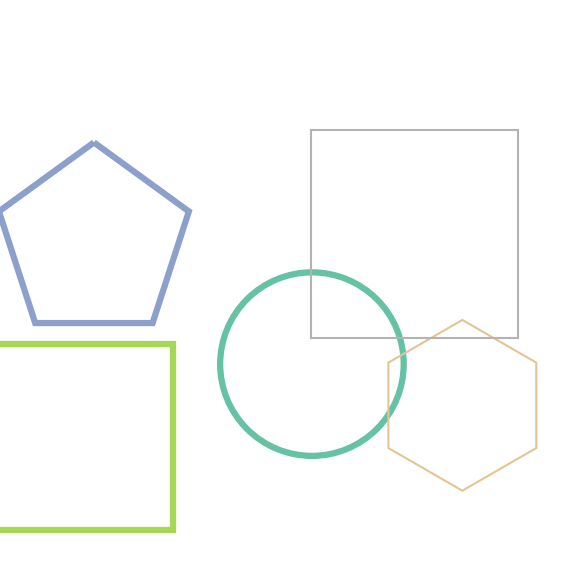[{"shape": "circle", "thickness": 3, "radius": 0.79, "center": [0.54, 0.369]}, {"shape": "pentagon", "thickness": 3, "radius": 0.86, "center": [0.163, 0.58]}, {"shape": "square", "thickness": 3, "radius": 0.8, "center": [0.139, 0.243]}, {"shape": "hexagon", "thickness": 1, "radius": 0.74, "center": [0.801, 0.297]}, {"shape": "square", "thickness": 1, "radius": 0.9, "center": [0.718, 0.594]}]